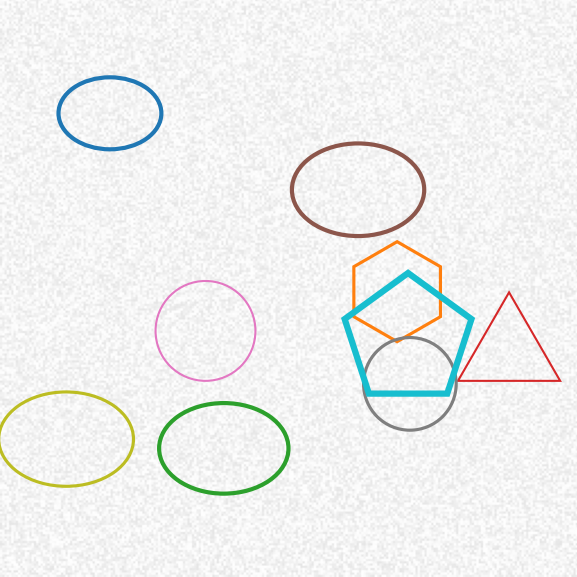[{"shape": "oval", "thickness": 2, "radius": 0.45, "center": [0.19, 0.803]}, {"shape": "hexagon", "thickness": 1.5, "radius": 0.43, "center": [0.688, 0.494]}, {"shape": "oval", "thickness": 2, "radius": 0.56, "center": [0.388, 0.223]}, {"shape": "triangle", "thickness": 1, "radius": 0.51, "center": [0.881, 0.391]}, {"shape": "oval", "thickness": 2, "radius": 0.57, "center": [0.62, 0.671]}, {"shape": "circle", "thickness": 1, "radius": 0.43, "center": [0.356, 0.426]}, {"shape": "circle", "thickness": 1.5, "radius": 0.4, "center": [0.71, 0.334]}, {"shape": "oval", "thickness": 1.5, "radius": 0.58, "center": [0.114, 0.239]}, {"shape": "pentagon", "thickness": 3, "radius": 0.58, "center": [0.707, 0.411]}]